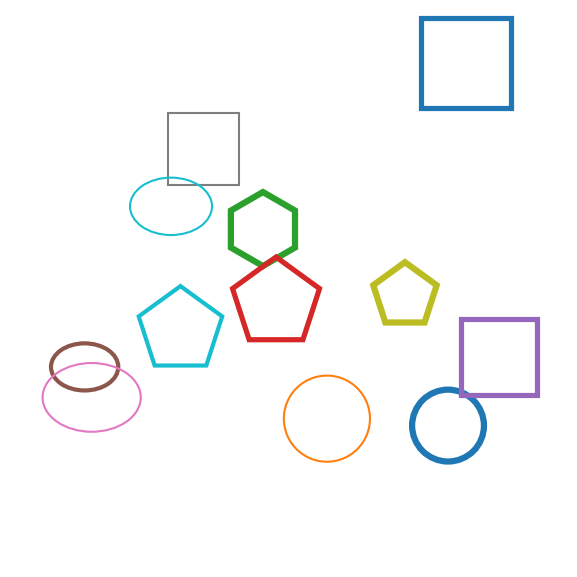[{"shape": "square", "thickness": 2.5, "radius": 0.39, "center": [0.807, 0.889]}, {"shape": "circle", "thickness": 3, "radius": 0.31, "center": [0.776, 0.262]}, {"shape": "circle", "thickness": 1, "radius": 0.37, "center": [0.566, 0.274]}, {"shape": "hexagon", "thickness": 3, "radius": 0.32, "center": [0.455, 0.602]}, {"shape": "pentagon", "thickness": 2.5, "radius": 0.4, "center": [0.478, 0.475]}, {"shape": "square", "thickness": 2.5, "radius": 0.33, "center": [0.864, 0.381]}, {"shape": "oval", "thickness": 2, "radius": 0.29, "center": [0.147, 0.364]}, {"shape": "oval", "thickness": 1, "radius": 0.43, "center": [0.159, 0.311]}, {"shape": "square", "thickness": 1, "radius": 0.31, "center": [0.352, 0.74]}, {"shape": "pentagon", "thickness": 3, "radius": 0.29, "center": [0.701, 0.487]}, {"shape": "oval", "thickness": 1, "radius": 0.35, "center": [0.296, 0.642]}, {"shape": "pentagon", "thickness": 2, "radius": 0.38, "center": [0.312, 0.428]}]